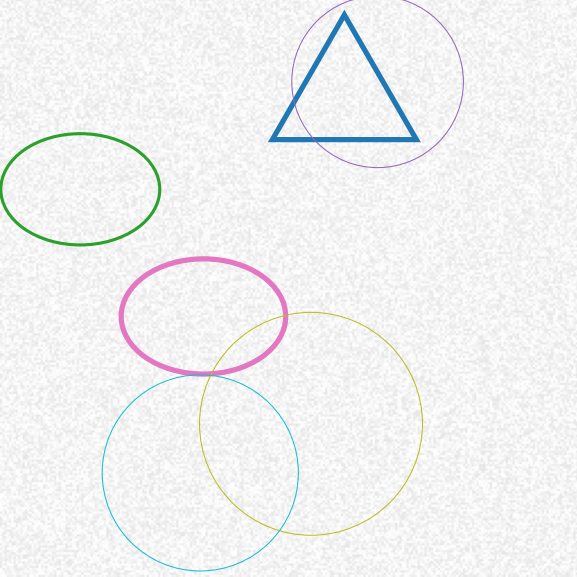[{"shape": "triangle", "thickness": 2.5, "radius": 0.72, "center": [0.596, 0.829]}, {"shape": "oval", "thickness": 1.5, "radius": 0.69, "center": [0.139, 0.671]}, {"shape": "circle", "thickness": 0.5, "radius": 0.74, "center": [0.654, 0.857]}, {"shape": "oval", "thickness": 2.5, "radius": 0.71, "center": [0.352, 0.451]}, {"shape": "circle", "thickness": 0.5, "radius": 0.96, "center": [0.539, 0.265]}, {"shape": "circle", "thickness": 0.5, "radius": 0.85, "center": [0.347, 0.18]}]